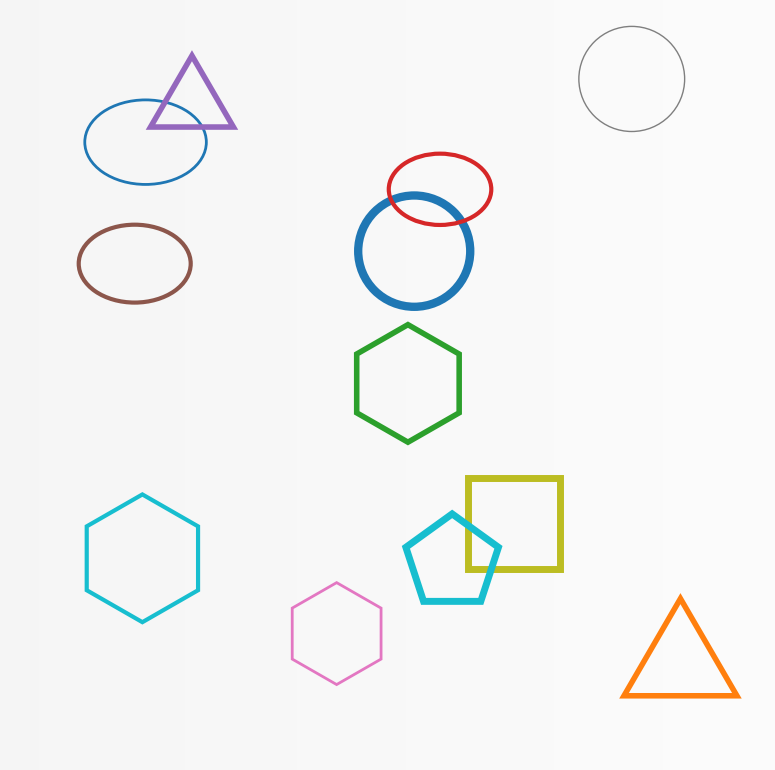[{"shape": "oval", "thickness": 1, "radius": 0.39, "center": [0.188, 0.815]}, {"shape": "circle", "thickness": 3, "radius": 0.36, "center": [0.534, 0.674]}, {"shape": "triangle", "thickness": 2, "radius": 0.42, "center": [0.878, 0.138]}, {"shape": "hexagon", "thickness": 2, "radius": 0.38, "center": [0.526, 0.502]}, {"shape": "oval", "thickness": 1.5, "radius": 0.33, "center": [0.568, 0.754]}, {"shape": "triangle", "thickness": 2, "radius": 0.31, "center": [0.248, 0.866]}, {"shape": "oval", "thickness": 1.5, "radius": 0.36, "center": [0.174, 0.658]}, {"shape": "hexagon", "thickness": 1, "radius": 0.33, "center": [0.434, 0.177]}, {"shape": "circle", "thickness": 0.5, "radius": 0.34, "center": [0.815, 0.897]}, {"shape": "square", "thickness": 2.5, "radius": 0.3, "center": [0.663, 0.32]}, {"shape": "pentagon", "thickness": 2.5, "radius": 0.31, "center": [0.583, 0.27]}, {"shape": "hexagon", "thickness": 1.5, "radius": 0.41, "center": [0.184, 0.275]}]